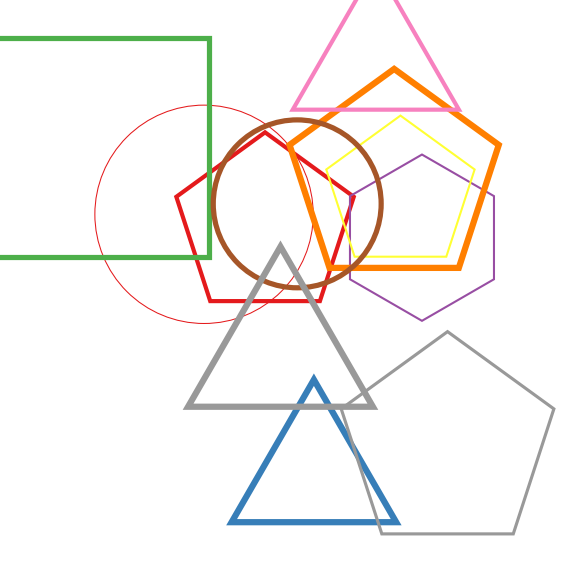[{"shape": "pentagon", "thickness": 2, "radius": 0.81, "center": [0.459, 0.608]}, {"shape": "circle", "thickness": 0.5, "radius": 0.95, "center": [0.353, 0.628]}, {"shape": "triangle", "thickness": 3, "radius": 0.82, "center": [0.544, 0.177]}, {"shape": "square", "thickness": 2.5, "radius": 0.95, "center": [0.172, 0.744]}, {"shape": "hexagon", "thickness": 1, "radius": 0.72, "center": [0.731, 0.588]}, {"shape": "pentagon", "thickness": 3, "radius": 0.95, "center": [0.683, 0.689]}, {"shape": "pentagon", "thickness": 1, "radius": 0.68, "center": [0.693, 0.664]}, {"shape": "circle", "thickness": 2.5, "radius": 0.73, "center": [0.515, 0.646]}, {"shape": "triangle", "thickness": 2, "radius": 0.83, "center": [0.651, 0.892]}, {"shape": "triangle", "thickness": 3, "radius": 0.92, "center": [0.486, 0.387]}, {"shape": "pentagon", "thickness": 1.5, "radius": 0.97, "center": [0.775, 0.231]}]